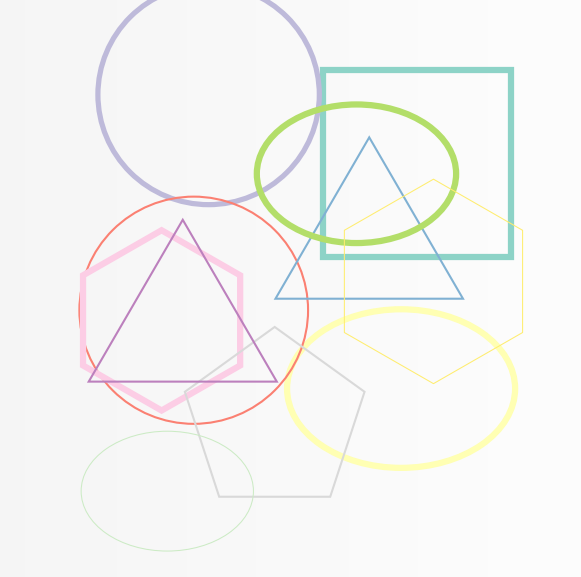[{"shape": "square", "thickness": 3, "radius": 0.81, "center": [0.717, 0.716]}, {"shape": "oval", "thickness": 3, "radius": 0.98, "center": [0.69, 0.326]}, {"shape": "circle", "thickness": 2.5, "radius": 0.95, "center": [0.359, 0.835]}, {"shape": "circle", "thickness": 1, "radius": 0.98, "center": [0.333, 0.462]}, {"shape": "triangle", "thickness": 1, "radius": 0.93, "center": [0.635, 0.575]}, {"shape": "oval", "thickness": 3, "radius": 0.86, "center": [0.613, 0.698]}, {"shape": "hexagon", "thickness": 3, "radius": 0.78, "center": [0.278, 0.444]}, {"shape": "pentagon", "thickness": 1, "radius": 0.81, "center": [0.473, 0.27]}, {"shape": "triangle", "thickness": 1, "radius": 0.93, "center": [0.314, 0.432]}, {"shape": "oval", "thickness": 0.5, "radius": 0.74, "center": [0.288, 0.149]}, {"shape": "hexagon", "thickness": 0.5, "radius": 0.89, "center": [0.746, 0.512]}]